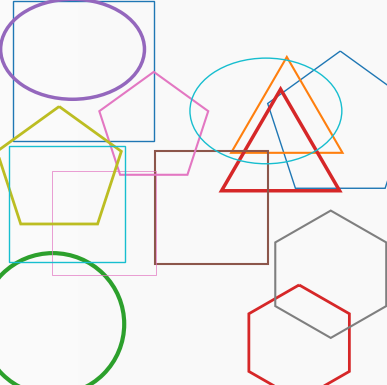[{"shape": "pentagon", "thickness": 1, "radius": 0.98, "center": [0.878, 0.67]}, {"shape": "square", "thickness": 1, "radius": 0.91, "center": [0.216, 0.815]}, {"shape": "triangle", "thickness": 1.5, "radius": 0.83, "center": [0.74, 0.686]}, {"shape": "circle", "thickness": 3, "radius": 0.92, "center": [0.136, 0.158]}, {"shape": "hexagon", "thickness": 2, "radius": 0.75, "center": [0.772, 0.11]}, {"shape": "triangle", "thickness": 2.5, "radius": 0.88, "center": [0.724, 0.592]}, {"shape": "oval", "thickness": 2.5, "radius": 0.93, "center": [0.187, 0.872]}, {"shape": "square", "thickness": 1.5, "radius": 0.73, "center": [0.546, 0.461]}, {"shape": "square", "thickness": 0.5, "radius": 0.68, "center": [0.268, 0.421]}, {"shape": "pentagon", "thickness": 1.5, "radius": 0.74, "center": [0.397, 0.666]}, {"shape": "hexagon", "thickness": 1.5, "radius": 0.83, "center": [0.854, 0.288]}, {"shape": "pentagon", "thickness": 2, "radius": 0.84, "center": [0.153, 0.555]}, {"shape": "oval", "thickness": 1, "radius": 0.98, "center": [0.686, 0.712]}, {"shape": "square", "thickness": 1, "radius": 0.75, "center": [0.173, 0.47]}]